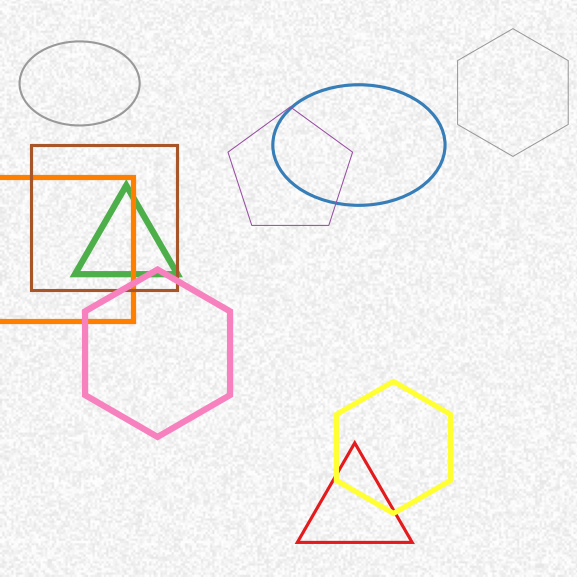[{"shape": "triangle", "thickness": 1.5, "radius": 0.57, "center": [0.614, 0.117]}, {"shape": "oval", "thickness": 1.5, "radius": 0.75, "center": [0.622, 0.748]}, {"shape": "triangle", "thickness": 3, "radius": 0.51, "center": [0.219, 0.576]}, {"shape": "pentagon", "thickness": 0.5, "radius": 0.57, "center": [0.503, 0.701]}, {"shape": "square", "thickness": 2.5, "radius": 0.62, "center": [0.106, 0.568]}, {"shape": "hexagon", "thickness": 2.5, "radius": 0.57, "center": [0.681, 0.224]}, {"shape": "square", "thickness": 1.5, "radius": 0.63, "center": [0.18, 0.623]}, {"shape": "hexagon", "thickness": 3, "radius": 0.72, "center": [0.273, 0.388]}, {"shape": "hexagon", "thickness": 0.5, "radius": 0.55, "center": [0.888, 0.839]}, {"shape": "oval", "thickness": 1, "radius": 0.52, "center": [0.138, 0.855]}]